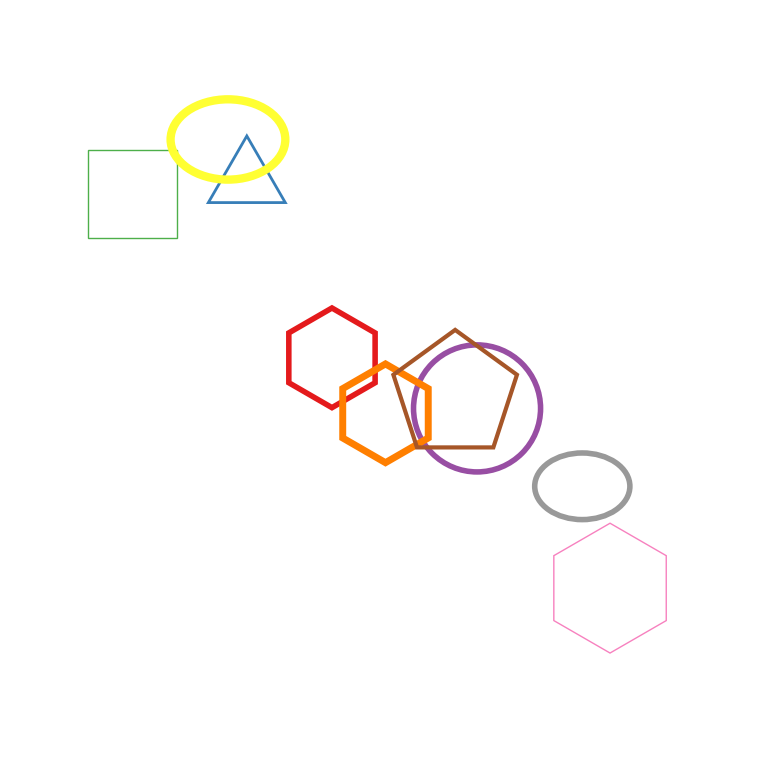[{"shape": "hexagon", "thickness": 2, "radius": 0.32, "center": [0.431, 0.535]}, {"shape": "triangle", "thickness": 1, "radius": 0.29, "center": [0.321, 0.766]}, {"shape": "square", "thickness": 0.5, "radius": 0.29, "center": [0.172, 0.748]}, {"shape": "circle", "thickness": 2, "radius": 0.41, "center": [0.62, 0.47]}, {"shape": "hexagon", "thickness": 2.5, "radius": 0.32, "center": [0.501, 0.463]}, {"shape": "oval", "thickness": 3, "radius": 0.37, "center": [0.296, 0.819]}, {"shape": "pentagon", "thickness": 1.5, "radius": 0.42, "center": [0.591, 0.487]}, {"shape": "hexagon", "thickness": 0.5, "radius": 0.42, "center": [0.792, 0.236]}, {"shape": "oval", "thickness": 2, "radius": 0.31, "center": [0.756, 0.368]}]